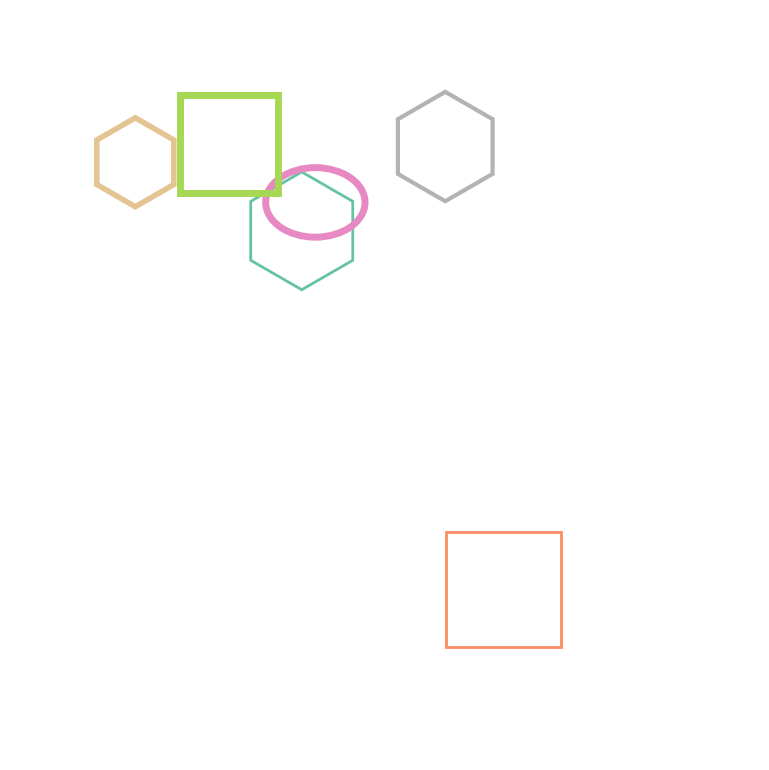[{"shape": "hexagon", "thickness": 1, "radius": 0.38, "center": [0.392, 0.7]}, {"shape": "square", "thickness": 1, "radius": 0.37, "center": [0.654, 0.235]}, {"shape": "oval", "thickness": 2.5, "radius": 0.32, "center": [0.41, 0.737]}, {"shape": "square", "thickness": 2.5, "radius": 0.32, "center": [0.297, 0.813]}, {"shape": "hexagon", "thickness": 2, "radius": 0.29, "center": [0.176, 0.789]}, {"shape": "hexagon", "thickness": 1.5, "radius": 0.36, "center": [0.578, 0.81]}]